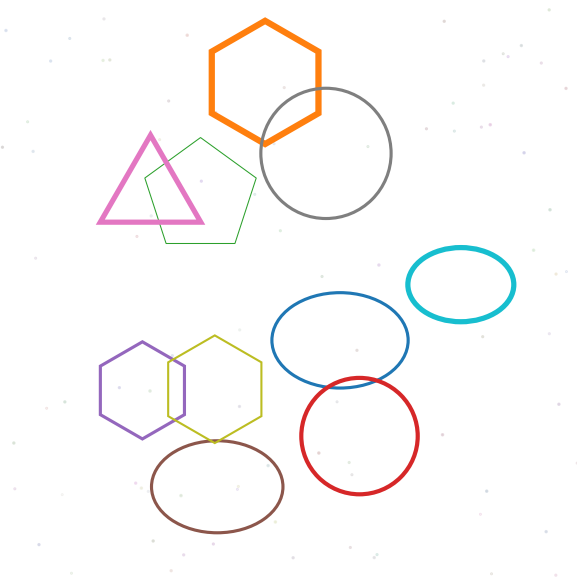[{"shape": "oval", "thickness": 1.5, "radius": 0.59, "center": [0.589, 0.41]}, {"shape": "hexagon", "thickness": 3, "radius": 0.53, "center": [0.459, 0.856]}, {"shape": "pentagon", "thickness": 0.5, "radius": 0.51, "center": [0.347, 0.66]}, {"shape": "circle", "thickness": 2, "radius": 0.5, "center": [0.623, 0.244]}, {"shape": "hexagon", "thickness": 1.5, "radius": 0.42, "center": [0.247, 0.323]}, {"shape": "oval", "thickness": 1.5, "radius": 0.57, "center": [0.376, 0.156]}, {"shape": "triangle", "thickness": 2.5, "radius": 0.5, "center": [0.261, 0.665]}, {"shape": "circle", "thickness": 1.5, "radius": 0.56, "center": [0.564, 0.734]}, {"shape": "hexagon", "thickness": 1, "radius": 0.47, "center": [0.372, 0.325]}, {"shape": "oval", "thickness": 2.5, "radius": 0.46, "center": [0.798, 0.506]}]